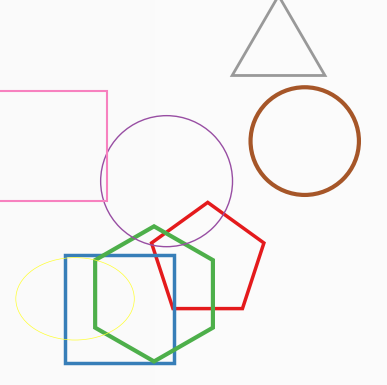[{"shape": "pentagon", "thickness": 2.5, "radius": 0.76, "center": [0.536, 0.322]}, {"shape": "square", "thickness": 2.5, "radius": 0.7, "center": [0.308, 0.198]}, {"shape": "hexagon", "thickness": 3, "radius": 0.88, "center": [0.397, 0.237]}, {"shape": "circle", "thickness": 1, "radius": 0.85, "center": [0.43, 0.529]}, {"shape": "oval", "thickness": 0.5, "radius": 0.76, "center": [0.194, 0.224]}, {"shape": "circle", "thickness": 3, "radius": 0.7, "center": [0.786, 0.634]}, {"shape": "square", "thickness": 1.5, "radius": 0.71, "center": [0.134, 0.621]}, {"shape": "triangle", "thickness": 2, "radius": 0.69, "center": [0.719, 0.873]}]